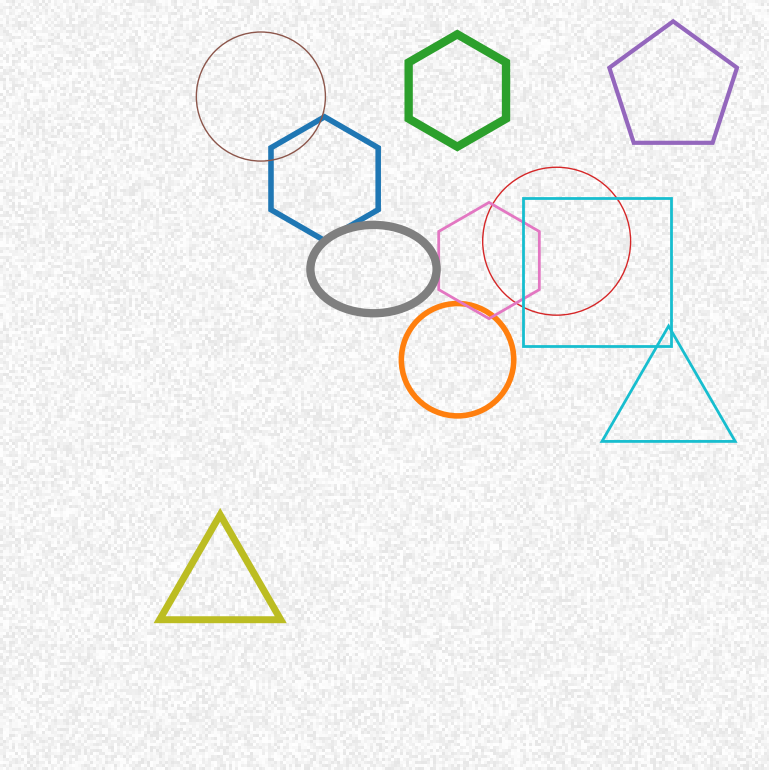[{"shape": "hexagon", "thickness": 2, "radius": 0.4, "center": [0.422, 0.768]}, {"shape": "circle", "thickness": 2, "radius": 0.36, "center": [0.594, 0.533]}, {"shape": "hexagon", "thickness": 3, "radius": 0.37, "center": [0.594, 0.882]}, {"shape": "circle", "thickness": 0.5, "radius": 0.48, "center": [0.723, 0.687]}, {"shape": "pentagon", "thickness": 1.5, "radius": 0.44, "center": [0.874, 0.885]}, {"shape": "circle", "thickness": 0.5, "radius": 0.42, "center": [0.339, 0.875]}, {"shape": "hexagon", "thickness": 1, "radius": 0.38, "center": [0.635, 0.662]}, {"shape": "oval", "thickness": 3, "radius": 0.41, "center": [0.485, 0.651]}, {"shape": "triangle", "thickness": 2.5, "radius": 0.45, "center": [0.286, 0.241]}, {"shape": "triangle", "thickness": 1, "radius": 0.5, "center": [0.868, 0.477]}, {"shape": "square", "thickness": 1, "radius": 0.48, "center": [0.776, 0.647]}]